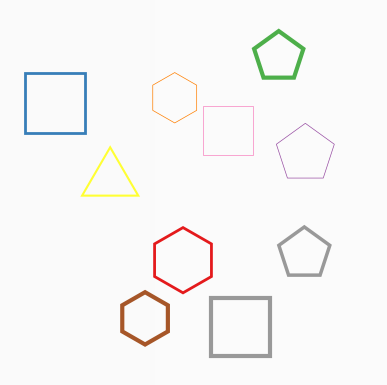[{"shape": "hexagon", "thickness": 2, "radius": 0.42, "center": [0.472, 0.324]}, {"shape": "square", "thickness": 2, "radius": 0.39, "center": [0.142, 0.732]}, {"shape": "pentagon", "thickness": 3, "radius": 0.33, "center": [0.719, 0.852]}, {"shape": "pentagon", "thickness": 0.5, "radius": 0.39, "center": [0.788, 0.601]}, {"shape": "hexagon", "thickness": 0.5, "radius": 0.33, "center": [0.451, 0.746]}, {"shape": "triangle", "thickness": 1.5, "radius": 0.42, "center": [0.284, 0.534]}, {"shape": "hexagon", "thickness": 3, "radius": 0.34, "center": [0.374, 0.173]}, {"shape": "square", "thickness": 0.5, "radius": 0.32, "center": [0.587, 0.661]}, {"shape": "pentagon", "thickness": 2.5, "radius": 0.35, "center": [0.785, 0.341]}, {"shape": "square", "thickness": 3, "radius": 0.38, "center": [0.621, 0.152]}]